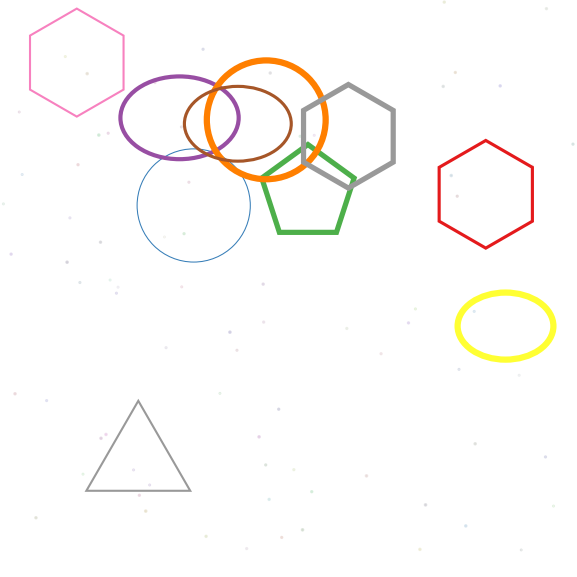[{"shape": "hexagon", "thickness": 1.5, "radius": 0.47, "center": [0.841, 0.663]}, {"shape": "circle", "thickness": 0.5, "radius": 0.49, "center": [0.335, 0.643]}, {"shape": "pentagon", "thickness": 2.5, "radius": 0.42, "center": [0.533, 0.665]}, {"shape": "oval", "thickness": 2, "radius": 0.51, "center": [0.311, 0.795]}, {"shape": "circle", "thickness": 3, "radius": 0.51, "center": [0.461, 0.792]}, {"shape": "oval", "thickness": 3, "radius": 0.41, "center": [0.875, 0.434]}, {"shape": "oval", "thickness": 1.5, "radius": 0.46, "center": [0.412, 0.785]}, {"shape": "hexagon", "thickness": 1, "radius": 0.47, "center": [0.133, 0.891]}, {"shape": "hexagon", "thickness": 2.5, "radius": 0.45, "center": [0.603, 0.763]}, {"shape": "triangle", "thickness": 1, "radius": 0.52, "center": [0.239, 0.201]}]